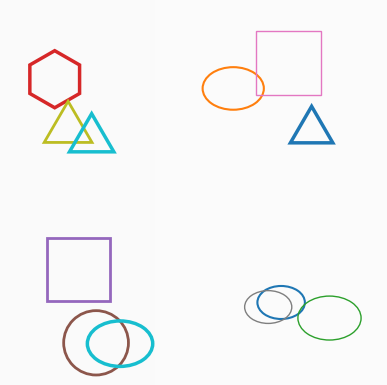[{"shape": "oval", "thickness": 1.5, "radius": 0.31, "center": [0.725, 0.214]}, {"shape": "triangle", "thickness": 2.5, "radius": 0.32, "center": [0.804, 0.661]}, {"shape": "oval", "thickness": 1.5, "radius": 0.39, "center": [0.602, 0.77]}, {"shape": "oval", "thickness": 1, "radius": 0.41, "center": [0.85, 0.174]}, {"shape": "hexagon", "thickness": 2.5, "radius": 0.37, "center": [0.141, 0.794]}, {"shape": "square", "thickness": 2, "radius": 0.41, "center": [0.202, 0.3]}, {"shape": "circle", "thickness": 2, "radius": 0.42, "center": [0.248, 0.11]}, {"shape": "square", "thickness": 1, "radius": 0.42, "center": [0.745, 0.836]}, {"shape": "oval", "thickness": 1, "radius": 0.3, "center": [0.692, 0.203]}, {"shape": "triangle", "thickness": 2, "radius": 0.36, "center": [0.176, 0.666]}, {"shape": "triangle", "thickness": 2.5, "radius": 0.33, "center": [0.237, 0.639]}, {"shape": "oval", "thickness": 2.5, "radius": 0.42, "center": [0.31, 0.107]}]